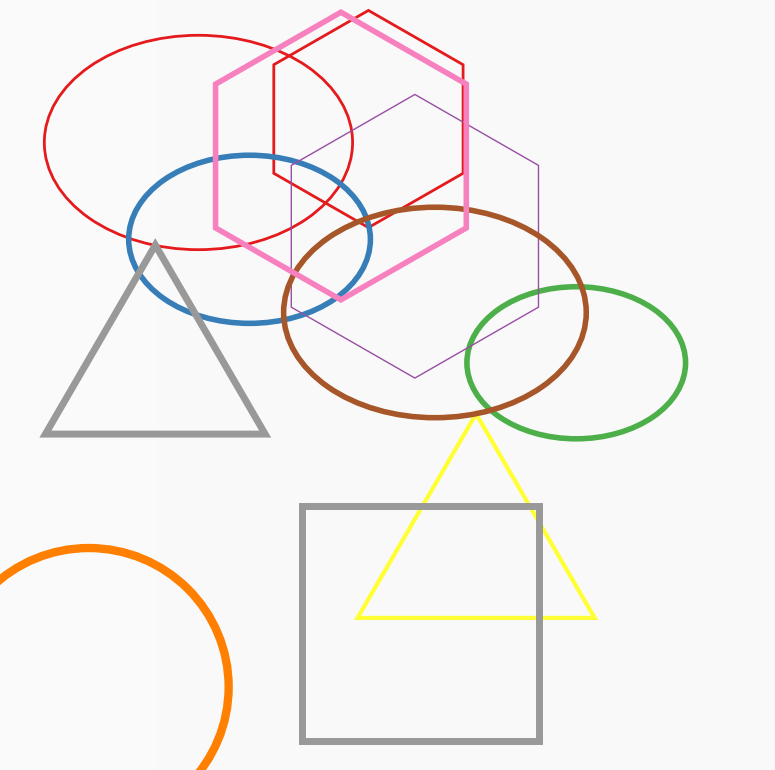[{"shape": "hexagon", "thickness": 1, "radius": 0.71, "center": [0.475, 0.845]}, {"shape": "oval", "thickness": 1, "radius": 0.99, "center": [0.256, 0.815]}, {"shape": "oval", "thickness": 2, "radius": 0.78, "center": [0.322, 0.689]}, {"shape": "oval", "thickness": 2, "radius": 0.71, "center": [0.744, 0.529]}, {"shape": "hexagon", "thickness": 0.5, "radius": 0.92, "center": [0.535, 0.693]}, {"shape": "circle", "thickness": 3, "radius": 0.9, "center": [0.115, 0.108]}, {"shape": "triangle", "thickness": 1.5, "radius": 0.88, "center": [0.614, 0.286]}, {"shape": "oval", "thickness": 2, "radius": 0.98, "center": [0.561, 0.594]}, {"shape": "hexagon", "thickness": 2, "radius": 0.93, "center": [0.44, 0.797]}, {"shape": "triangle", "thickness": 2.5, "radius": 0.82, "center": [0.2, 0.518]}, {"shape": "square", "thickness": 2.5, "radius": 0.76, "center": [0.543, 0.19]}]